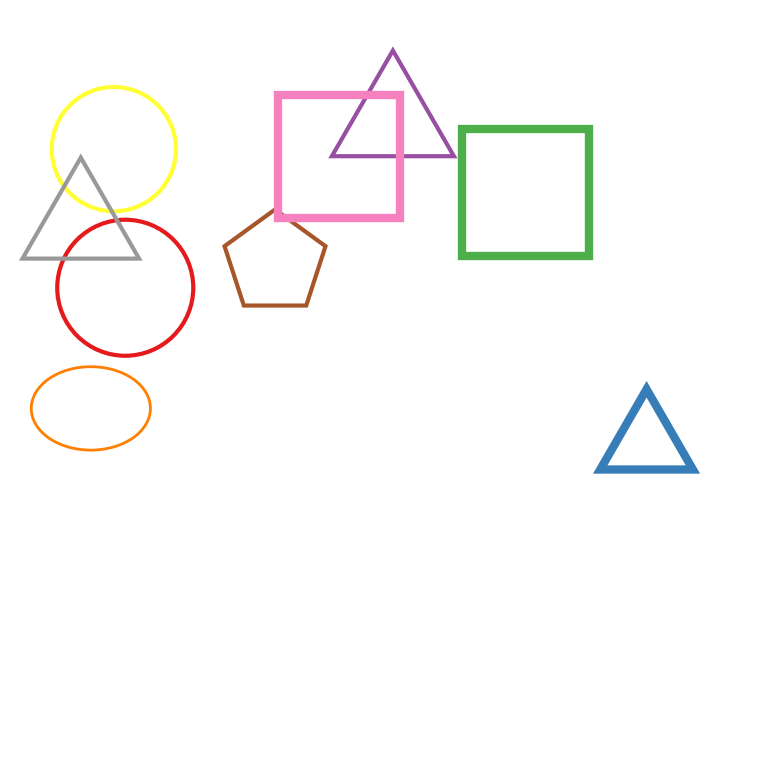[{"shape": "circle", "thickness": 1.5, "radius": 0.44, "center": [0.163, 0.626]}, {"shape": "triangle", "thickness": 3, "radius": 0.35, "center": [0.84, 0.425]}, {"shape": "square", "thickness": 3, "radius": 0.41, "center": [0.682, 0.75]}, {"shape": "triangle", "thickness": 1.5, "radius": 0.46, "center": [0.51, 0.843]}, {"shape": "oval", "thickness": 1, "radius": 0.39, "center": [0.118, 0.47]}, {"shape": "circle", "thickness": 1.5, "radius": 0.4, "center": [0.148, 0.806]}, {"shape": "pentagon", "thickness": 1.5, "radius": 0.34, "center": [0.357, 0.659]}, {"shape": "square", "thickness": 3, "radius": 0.4, "center": [0.44, 0.797]}, {"shape": "triangle", "thickness": 1.5, "radius": 0.44, "center": [0.105, 0.708]}]